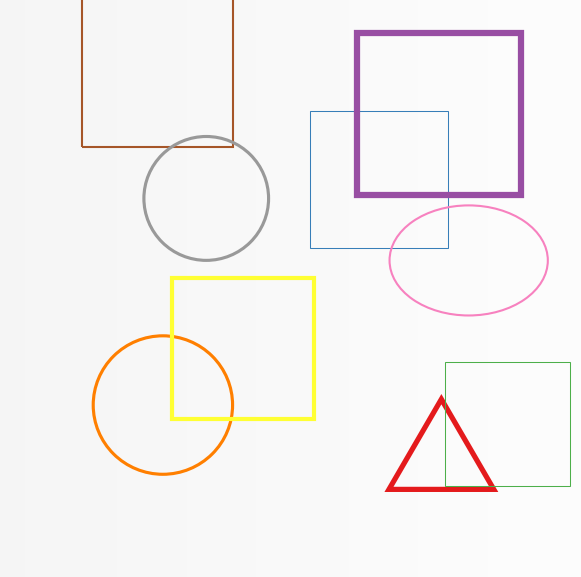[{"shape": "triangle", "thickness": 2.5, "radius": 0.52, "center": [0.759, 0.204]}, {"shape": "square", "thickness": 0.5, "radius": 0.59, "center": [0.652, 0.688]}, {"shape": "square", "thickness": 0.5, "radius": 0.54, "center": [0.872, 0.265]}, {"shape": "square", "thickness": 3, "radius": 0.7, "center": [0.755, 0.802]}, {"shape": "circle", "thickness": 1.5, "radius": 0.6, "center": [0.28, 0.298]}, {"shape": "square", "thickness": 2, "radius": 0.61, "center": [0.418, 0.395]}, {"shape": "square", "thickness": 1, "radius": 0.65, "center": [0.271, 0.875]}, {"shape": "oval", "thickness": 1, "radius": 0.68, "center": [0.806, 0.548]}, {"shape": "circle", "thickness": 1.5, "radius": 0.54, "center": [0.355, 0.656]}]